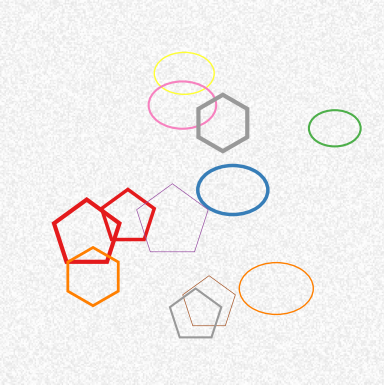[{"shape": "pentagon", "thickness": 3, "radius": 0.45, "center": [0.225, 0.392]}, {"shape": "pentagon", "thickness": 2.5, "radius": 0.36, "center": [0.332, 0.436]}, {"shape": "oval", "thickness": 2.5, "radius": 0.46, "center": [0.605, 0.506]}, {"shape": "oval", "thickness": 1.5, "radius": 0.34, "center": [0.87, 0.667]}, {"shape": "pentagon", "thickness": 0.5, "radius": 0.49, "center": [0.448, 0.425]}, {"shape": "oval", "thickness": 1, "radius": 0.48, "center": [0.718, 0.251]}, {"shape": "hexagon", "thickness": 2, "radius": 0.38, "center": [0.242, 0.282]}, {"shape": "oval", "thickness": 1, "radius": 0.39, "center": [0.479, 0.809]}, {"shape": "pentagon", "thickness": 0.5, "radius": 0.36, "center": [0.543, 0.212]}, {"shape": "oval", "thickness": 1.5, "radius": 0.44, "center": [0.474, 0.727]}, {"shape": "hexagon", "thickness": 3, "radius": 0.37, "center": [0.579, 0.681]}, {"shape": "pentagon", "thickness": 1.5, "radius": 0.35, "center": [0.508, 0.18]}]